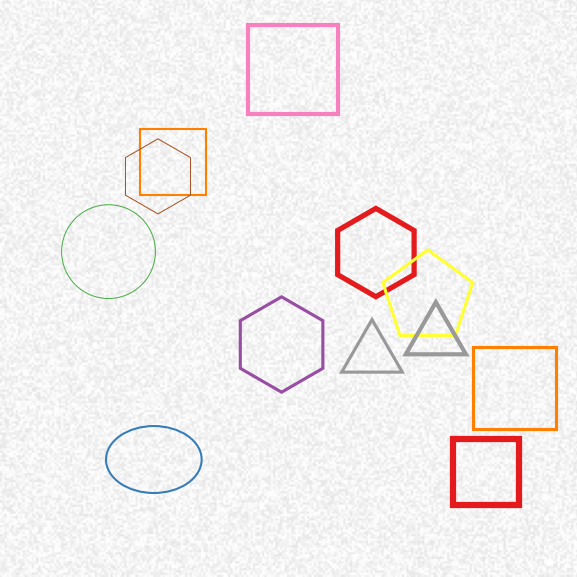[{"shape": "square", "thickness": 3, "radius": 0.29, "center": [0.842, 0.181]}, {"shape": "hexagon", "thickness": 2.5, "radius": 0.38, "center": [0.651, 0.562]}, {"shape": "oval", "thickness": 1, "radius": 0.41, "center": [0.266, 0.203]}, {"shape": "circle", "thickness": 0.5, "radius": 0.41, "center": [0.188, 0.563]}, {"shape": "hexagon", "thickness": 1.5, "radius": 0.41, "center": [0.488, 0.403]}, {"shape": "square", "thickness": 1, "radius": 0.29, "center": [0.299, 0.719]}, {"shape": "square", "thickness": 1.5, "radius": 0.36, "center": [0.891, 0.327]}, {"shape": "pentagon", "thickness": 1.5, "radius": 0.41, "center": [0.741, 0.485]}, {"shape": "hexagon", "thickness": 0.5, "radius": 0.33, "center": [0.274, 0.694]}, {"shape": "square", "thickness": 2, "radius": 0.39, "center": [0.507, 0.879]}, {"shape": "triangle", "thickness": 1.5, "radius": 0.3, "center": [0.644, 0.385]}, {"shape": "triangle", "thickness": 2, "radius": 0.3, "center": [0.755, 0.416]}]